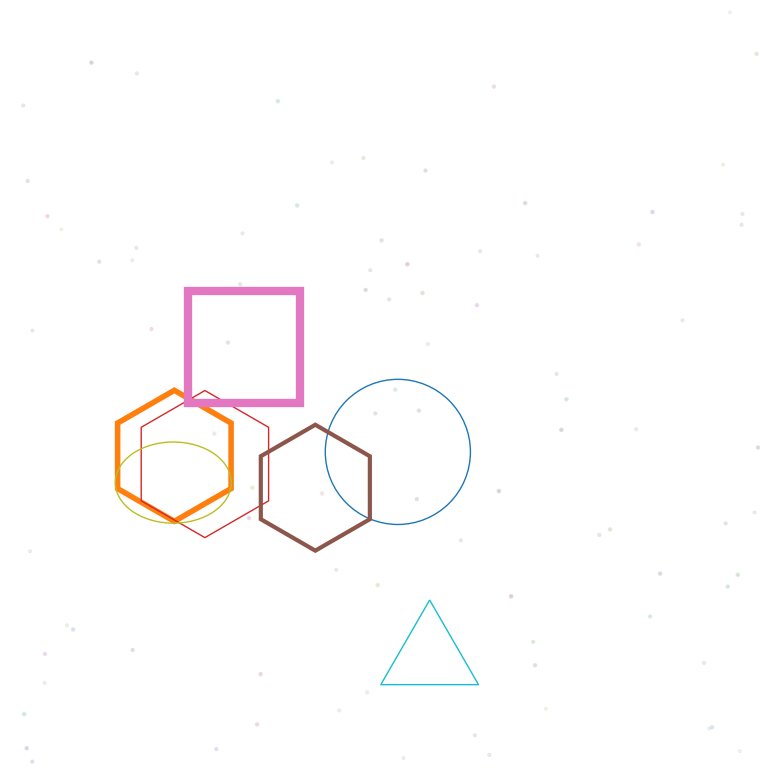[{"shape": "circle", "thickness": 0.5, "radius": 0.47, "center": [0.517, 0.413]}, {"shape": "hexagon", "thickness": 2, "radius": 0.43, "center": [0.226, 0.408]}, {"shape": "hexagon", "thickness": 0.5, "radius": 0.48, "center": [0.266, 0.397]}, {"shape": "hexagon", "thickness": 1.5, "radius": 0.41, "center": [0.41, 0.367]}, {"shape": "square", "thickness": 3, "radius": 0.36, "center": [0.317, 0.549]}, {"shape": "oval", "thickness": 0.5, "radius": 0.38, "center": [0.225, 0.373]}, {"shape": "triangle", "thickness": 0.5, "radius": 0.37, "center": [0.558, 0.147]}]